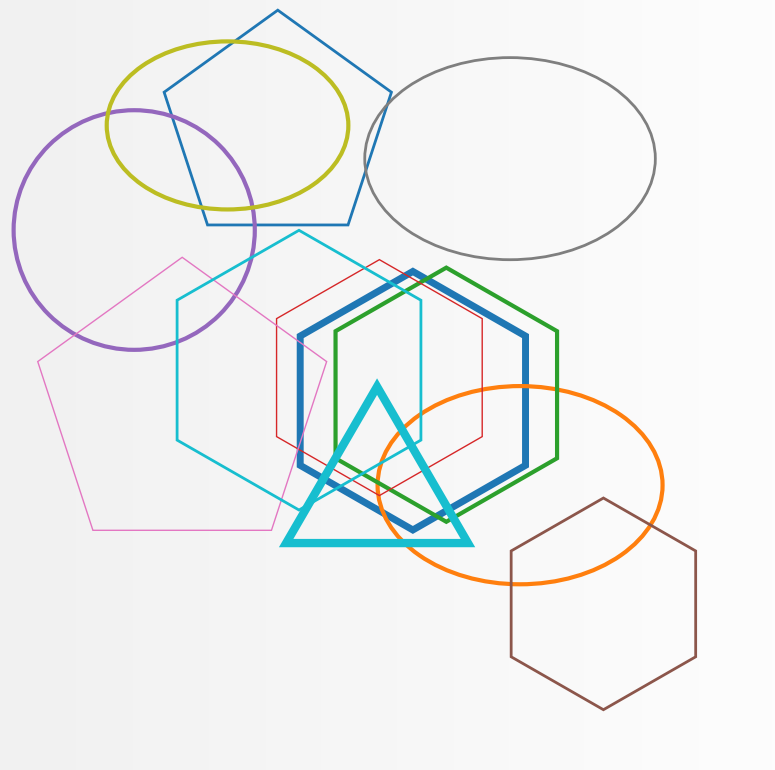[{"shape": "pentagon", "thickness": 1, "radius": 0.77, "center": [0.358, 0.833]}, {"shape": "hexagon", "thickness": 2.5, "radius": 0.84, "center": [0.533, 0.48]}, {"shape": "oval", "thickness": 1.5, "radius": 0.92, "center": [0.671, 0.37]}, {"shape": "hexagon", "thickness": 1.5, "radius": 0.83, "center": [0.576, 0.487]}, {"shape": "hexagon", "thickness": 0.5, "radius": 0.77, "center": [0.49, 0.51]}, {"shape": "circle", "thickness": 1.5, "radius": 0.78, "center": [0.173, 0.701]}, {"shape": "hexagon", "thickness": 1, "radius": 0.69, "center": [0.779, 0.216]}, {"shape": "pentagon", "thickness": 0.5, "radius": 0.98, "center": [0.235, 0.47]}, {"shape": "oval", "thickness": 1, "radius": 0.94, "center": [0.658, 0.794]}, {"shape": "oval", "thickness": 1.5, "radius": 0.78, "center": [0.294, 0.837]}, {"shape": "triangle", "thickness": 3, "radius": 0.68, "center": [0.487, 0.362]}, {"shape": "hexagon", "thickness": 1, "radius": 0.91, "center": [0.386, 0.519]}]